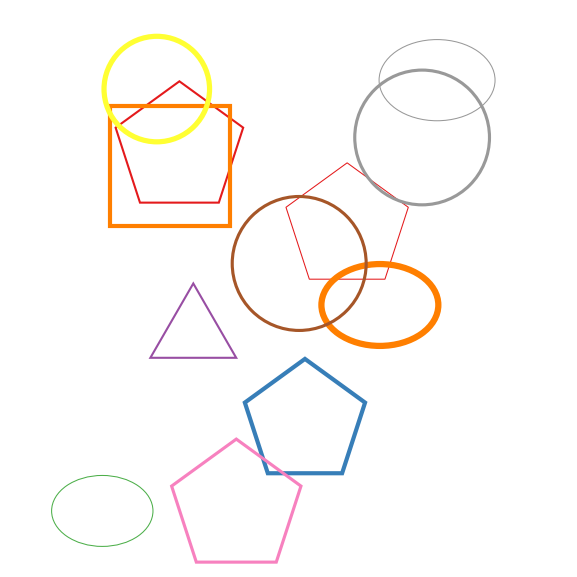[{"shape": "pentagon", "thickness": 1, "radius": 0.58, "center": [0.311, 0.742]}, {"shape": "pentagon", "thickness": 0.5, "radius": 0.56, "center": [0.601, 0.606]}, {"shape": "pentagon", "thickness": 2, "radius": 0.55, "center": [0.528, 0.268]}, {"shape": "oval", "thickness": 0.5, "radius": 0.44, "center": [0.177, 0.114]}, {"shape": "triangle", "thickness": 1, "radius": 0.43, "center": [0.335, 0.422]}, {"shape": "oval", "thickness": 3, "radius": 0.51, "center": [0.658, 0.471]}, {"shape": "square", "thickness": 2, "radius": 0.52, "center": [0.294, 0.712]}, {"shape": "circle", "thickness": 2.5, "radius": 0.46, "center": [0.271, 0.845]}, {"shape": "circle", "thickness": 1.5, "radius": 0.58, "center": [0.518, 0.543]}, {"shape": "pentagon", "thickness": 1.5, "radius": 0.59, "center": [0.409, 0.121]}, {"shape": "circle", "thickness": 1.5, "radius": 0.58, "center": [0.731, 0.761]}, {"shape": "oval", "thickness": 0.5, "radius": 0.5, "center": [0.757, 0.86]}]